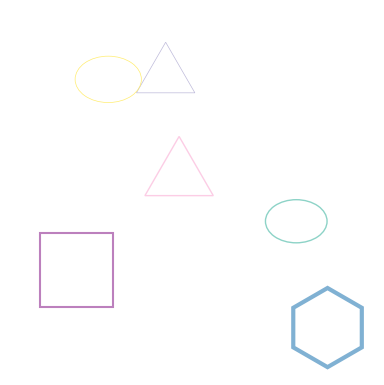[{"shape": "oval", "thickness": 1, "radius": 0.4, "center": [0.77, 0.425]}, {"shape": "triangle", "thickness": 0.5, "radius": 0.44, "center": [0.43, 0.803]}, {"shape": "hexagon", "thickness": 3, "radius": 0.51, "center": [0.851, 0.149]}, {"shape": "triangle", "thickness": 1, "radius": 0.51, "center": [0.465, 0.543]}, {"shape": "square", "thickness": 1.5, "radius": 0.48, "center": [0.199, 0.299]}, {"shape": "oval", "thickness": 0.5, "radius": 0.43, "center": [0.281, 0.794]}]